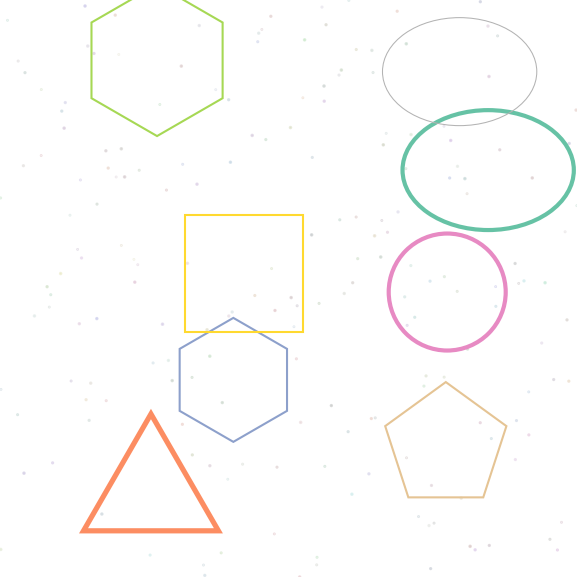[{"shape": "oval", "thickness": 2, "radius": 0.74, "center": [0.845, 0.705]}, {"shape": "triangle", "thickness": 2.5, "radius": 0.67, "center": [0.261, 0.147]}, {"shape": "hexagon", "thickness": 1, "radius": 0.54, "center": [0.404, 0.341]}, {"shape": "circle", "thickness": 2, "radius": 0.51, "center": [0.774, 0.493]}, {"shape": "hexagon", "thickness": 1, "radius": 0.66, "center": [0.272, 0.895]}, {"shape": "square", "thickness": 1, "radius": 0.51, "center": [0.423, 0.526]}, {"shape": "pentagon", "thickness": 1, "radius": 0.55, "center": [0.772, 0.227]}, {"shape": "oval", "thickness": 0.5, "radius": 0.67, "center": [0.796, 0.875]}]